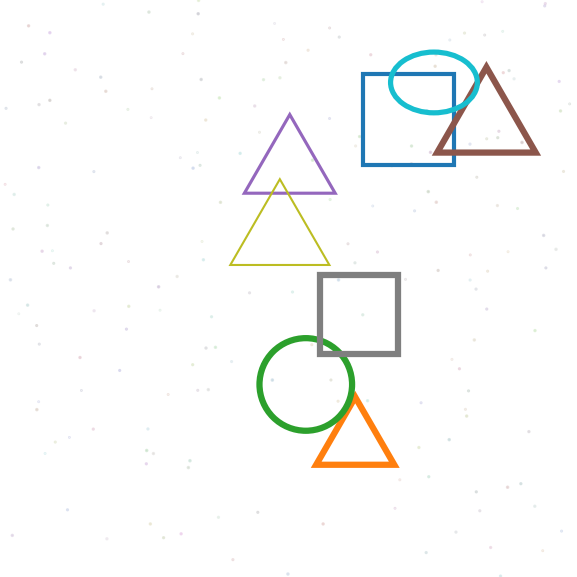[{"shape": "square", "thickness": 2, "radius": 0.39, "center": [0.707, 0.792]}, {"shape": "triangle", "thickness": 3, "radius": 0.39, "center": [0.615, 0.233]}, {"shape": "circle", "thickness": 3, "radius": 0.4, "center": [0.529, 0.333]}, {"shape": "triangle", "thickness": 1.5, "radius": 0.45, "center": [0.502, 0.71]}, {"shape": "triangle", "thickness": 3, "radius": 0.49, "center": [0.842, 0.784]}, {"shape": "square", "thickness": 3, "radius": 0.34, "center": [0.622, 0.454]}, {"shape": "triangle", "thickness": 1, "radius": 0.5, "center": [0.485, 0.59]}, {"shape": "oval", "thickness": 2.5, "radius": 0.38, "center": [0.751, 0.856]}]